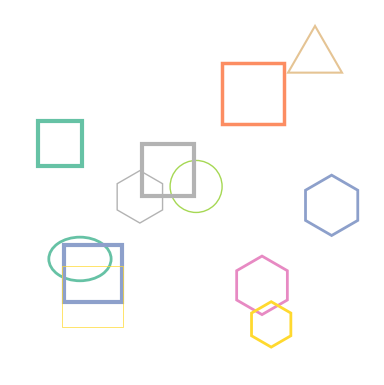[{"shape": "oval", "thickness": 2, "radius": 0.4, "center": [0.208, 0.327]}, {"shape": "square", "thickness": 3, "radius": 0.29, "center": [0.156, 0.627]}, {"shape": "square", "thickness": 2.5, "radius": 0.4, "center": [0.657, 0.757]}, {"shape": "square", "thickness": 3, "radius": 0.37, "center": [0.241, 0.29]}, {"shape": "hexagon", "thickness": 2, "radius": 0.39, "center": [0.861, 0.467]}, {"shape": "hexagon", "thickness": 2, "radius": 0.38, "center": [0.681, 0.259]}, {"shape": "circle", "thickness": 1, "radius": 0.34, "center": [0.509, 0.516]}, {"shape": "hexagon", "thickness": 2, "radius": 0.29, "center": [0.704, 0.157]}, {"shape": "square", "thickness": 0.5, "radius": 0.4, "center": [0.239, 0.23]}, {"shape": "triangle", "thickness": 1.5, "radius": 0.4, "center": [0.818, 0.852]}, {"shape": "square", "thickness": 3, "radius": 0.34, "center": [0.436, 0.559]}, {"shape": "hexagon", "thickness": 1, "radius": 0.34, "center": [0.363, 0.489]}]